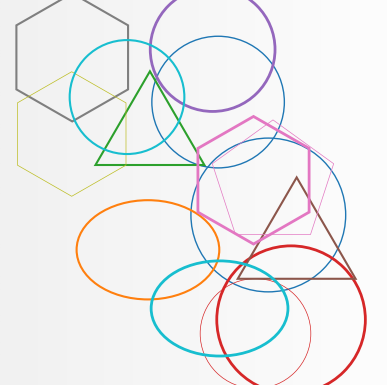[{"shape": "circle", "thickness": 1, "radius": 1.0, "center": [0.692, 0.442]}, {"shape": "circle", "thickness": 1, "radius": 0.85, "center": [0.563, 0.735]}, {"shape": "oval", "thickness": 1.5, "radius": 0.92, "center": [0.382, 0.351]}, {"shape": "triangle", "thickness": 1.5, "radius": 0.81, "center": [0.387, 0.653]}, {"shape": "circle", "thickness": 2, "radius": 0.96, "center": [0.751, 0.17]}, {"shape": "circle", "thickness": 0.5, "radius": 0.71, "center": [0.659, 0.134]}, {"shape": "circle", "thickness": 2, "radius": 0.8, "center": [0.549, 0.872]}, {"shape": "triangle", "thickness": 1.5, "radius": 0.88, "center": [0.766, 0.364]}, {"shape": "pentagon", "thickness": 0.5, "radius": 0.82, "center": [0.704, 0.524]}, {"shape": "hexagon", "thickness": 2, "radius": 0.83, "center": [0.654, 0.532]}, {"shape": "hexagon", "thickness": 1.5, "radius": 0.83, "center": [0.186, 0.851]}, {"shape": "hexagon", "thickness": 0.5, "radius": 0.81, "center": [0.185, 0.652]}, {"shape": "circle", "thickness": 1.5, "radius": 0.74, "center": [0.328, 0.748]}, {"shape": "oval", "thickness": 2, "radius": 0.88, "center": [0.567, 0.199]}]